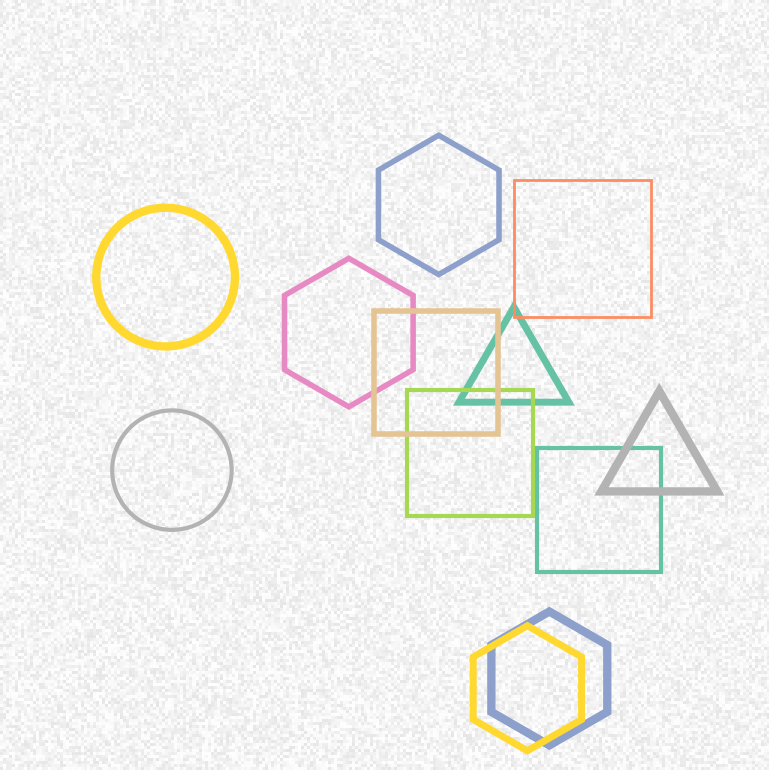[{"shape": "square", "thickness": 1.5, "radius": 0.4, "center": [0.778, 0.338]}, {"shape": "triangle", "thickness": 2.5, "radius": 0.41, "center": [0.667, 0.519]}, {"shape": "square", "thickness": 1, "radius": 0.45, "center": [0.757, 0.677]}, {"shape": "hexagon", "thickness": 3, "radius": 0.43, "center": [0.713, 0.119]}, {"shape": "hexagon", "thickness": 2, "radius": 0.45, "center": [0.57, 0.734]}, {"shape": "hexagon", "thickness": 2, "radius": 0.48, "center": [0.453, 0.568]}, {"shape": "square", "thickness": 1.5, "radius": 0.41, "center": [0.61, 0.412]}, {"shape": "hexagon", "thickness": 2.5, "radius": 0.41, "center": [0.685, 0.106]}, {"shape": "circle", "thickness": 3, "radius": 0.45, "center": [0.215, 0.64]}, {"shape": "square", "thickness": 2, "radius": 0.4, "center": [0.566, 0.516]}, {"shape": "triangle", "thickness": 3, "radius": 0.43, "center": [0.856, 0.405]}, {"shape": "circle", "thickness": 1.5, "radius": 0.39, "center": [0.223, 0.389]}]